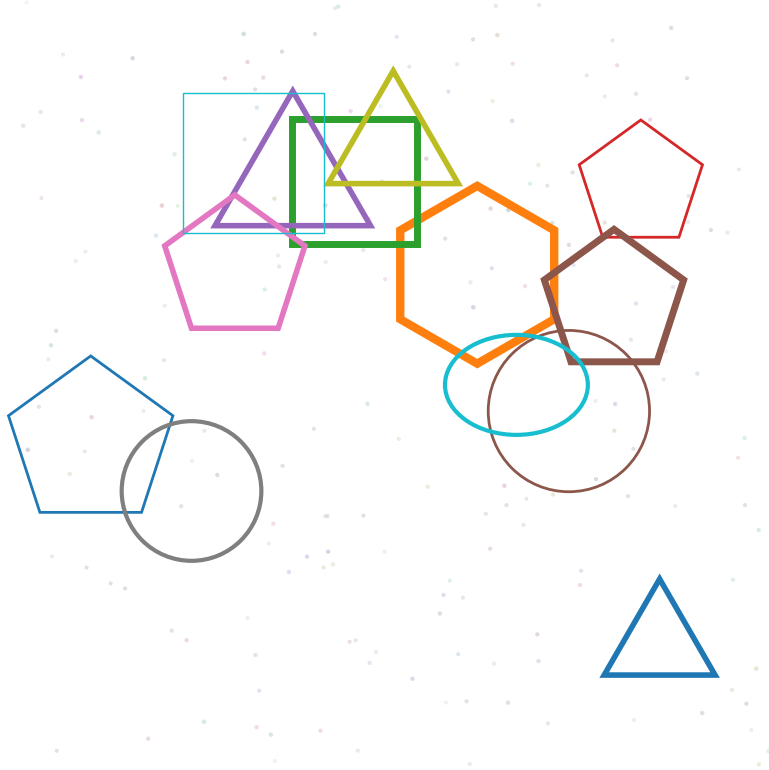[{"shape": "pentagon", "thickness": 1, "radius": 0.56, "center": [0.118, 0.425]}, {"shape": "triangle", "thickness": 2, "radius": 0.42, "center": [0.857, 0.165]}, {"shape": "hexagon", "thickness": 3, "radius": 0.58, "center": [0.62, 0.643]}, {"shape": "square", "thickness": 2.5, "radius": 0.4, "center": [0.46, 0.765]}, {"shape": "pentagon", "thickness": 1, "radius": 0.42, "center": [0.832, 0.76]}, {"shape": "triangle", "thickness": 2, "radius": 0.58, "center": [0.38, 0.765]}, {"shape": "pentagon", "thickness": 2.5, "radius": 0.48, "center": [0.797, 0.607]}, {"shape": "circle", "thickness": 1, "radius": 0.52, "center": [0.739, 0.466]}, {"shape": "pentagon", "thickness": 2, "radius": 0.48, "center": [0.305, 0.651]}, {"shape": "circle", "thickness": 1.5, "radius": 0.45, "center": [0.249, 0.362]}, {"shape": "triangle", "thickness": 2, "radius": 0.49, "center": [0.511, 0.81]}, {"shape": "square", "thickness": 0.5, "radius": 0.45, "center": [0.329, 0.788]}, {"shape": "oval", "thickness": 1.5, "radius": 0.46, "center": [0.671, 0.5]}]